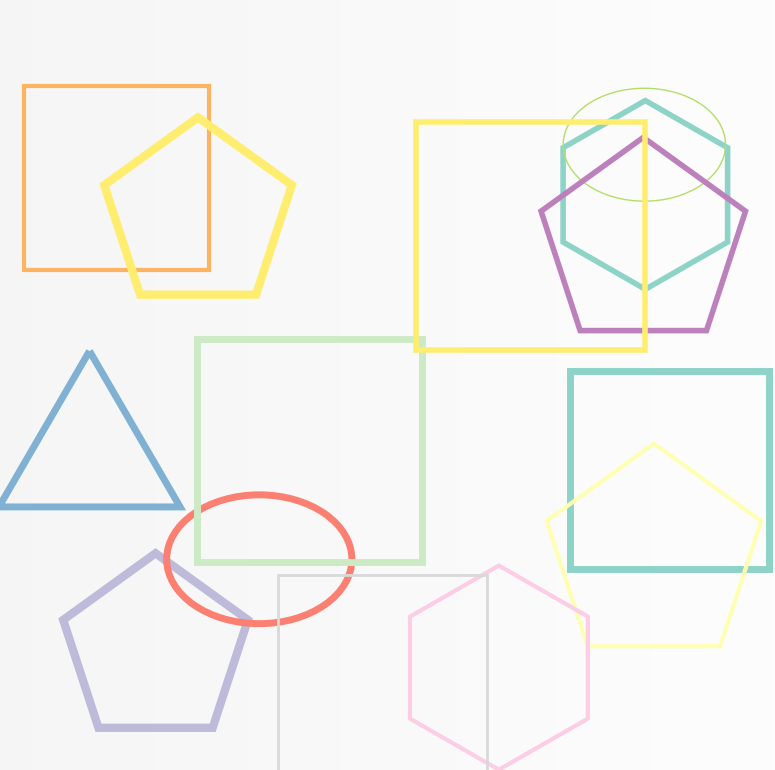[{"shape": "hexagon", "thickness": 2, "radius": 0.61, "center": [0.833, 0.747]}, {"shape": "square", "thickness": 2.5, "radius": 0.64, "center": [0.863, 0.39]}, {"shape": "pentagon", "thickness": 1.5, "radius": 0.73, "center": [0.844, 0.278]}, {"shape": "pentagon", "thickness": 3, "radius": 0.63, "center": [0.201, 0.156]}, {"shape": "oval", "thickness": 2.5, "radius": 0.6, "center": [0.335, 0.274]}, {"shape": "triangle", "thickness": 2.5, "radius": 0.67, "center": [0.116, 0.409]}, {"shape": "square", "thickness": 1.5, "radius": 0.6, "center": [0.15, 0.769]}, {"shape": "oval", "thickness": 0.5, "radius": 0.52, "center": [0.831, 0.812]}, {"shape": "hexagon", "thickness": 1.5, "radius": 0.66, "center": [0.644, 0.133]}, {"shape": "square", "thickness": 1, "radius": 0.68, "center": [0.494, 0.118]}, {"shape": "pentagon", "thickness": 2, "radius": 0.69, "center": [0.83, 0.683]}, {"shape": "square", "thickness": 2.5, "radius": 0.72, "center": [0.4, 0.414]}, {"shape": "square", "thickness": 2, "radius": 0.74, "center": [0.685, 0.693]}, {"shape": "pentagon", "thickness": 3, "radius": 0.64, "center": [0.256, 0.72]}]